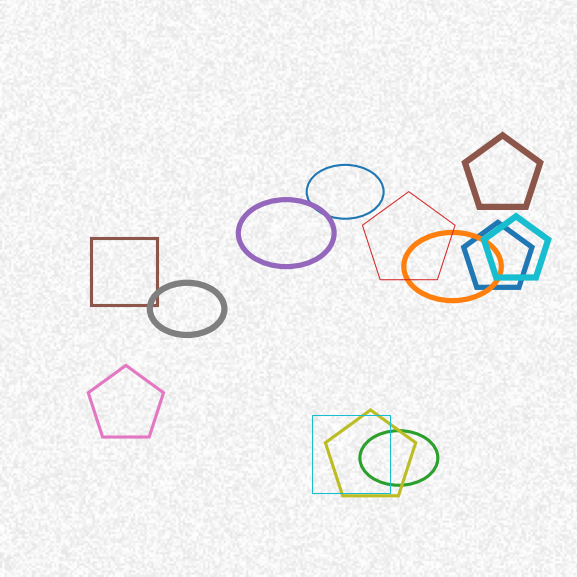[{"shape": "oval", "thickness": 1, "radius": 0.33, "center": [0.598, 0.667]}, {"shape": "pentagon", "thickness": 2.5, "radius": 0.31, "center": [0.862, 0.552]}, {"shape": "oval", "thickness": 2.5, "radius": 0.42, "center": [0.784, 0.538]}, {"shape": "oval", "thickness": 1.5, "radius": 0.34, "center": [0.691, 0.206]}, {"shape": "pentagon", "thickness": 0.5, "radius": 0.42, "center": [0.708, 0.583]}, {"shape": "oval", "thickness": 2.5, "radius": 0.41, "center": [0.496, 0.595]}, {"shape": "square", "thickness": 1.5, "radius": 0.29, "center": [0.215, 0.529]}, {"shape": "pentagon", "thickness": 3, "radius": 0.34, "center": [0.87, 0.696]}, {"shape": "pentagon", "thickness": 1.5, "radius": 0.34, "center": [0.218, 0.298]}, {"shape": "oval", "thickness": 3, "radius": 0.32, "center": [0.324, 0.464]}, {"shape": "pentagon", "thickness": 1.5, "radius": 0.41, "center": [0.642, 0.207]}, {"shape": "square", "thickness": 0.5, "radius": 0.34, "center": [0.608, 0.213]}, {"shape": "pentagon", "thickness": 3, "radius": 0.29, "center": [0.894, 0.566]}]